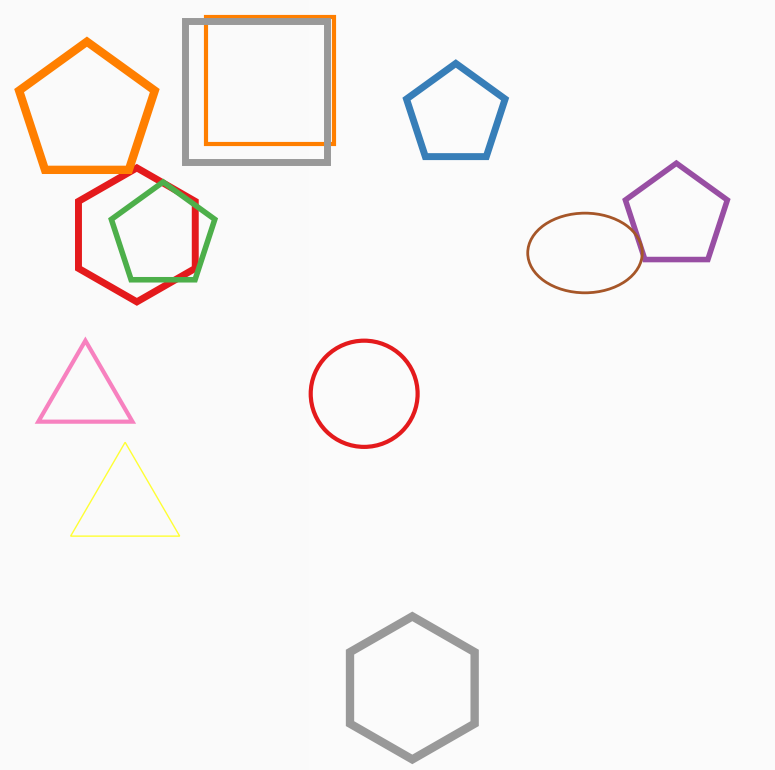[{"shape": "circle", "thickness": 1.5, "radius": 0.34, "center": [0.47, 0.489]}, {"shape": "hexagon", "thickness": 2.5, "radius": 0.43, "center": [0.177, 0.695]}, {"shape": "pentagon", "thickness": 2.5, "radius": 0.33, "center": [0.588, 0.851]}, {"shape": "pentagon", "thickness": 2, "radius": 0.35, "center": [0.21, 0.693]}, {"shape": "pentagon", "thickness": 2, "radius": 0.35, "center": [0.873, 0.719]}, {"shape": "square", "thickness": 1.5, "radius": 0.41, "center": [0.348, 0.895]}, {"shape": "pentagon", "thickness": 3, "radius": 0.46, "center": [0.112, 0.854]}, {"shape": "triangle", "thickness": 0.5, "radius": 0.41, "center": [0.161, 0.344]}, {"shape": "oval", "thickness": 1, "radius": 0.37, "center": [0.755, 0.671]}, {"shape": "triangle", "thickness": 1.5, "radius": 0.35, "center": [0.11, 0.487]}, {"shape": "hexagon", "thickness": 3, "radius": 0.46, "center": [0.532, 0.107]}, {"shape": "square", "thickness": 2.5, "radius": 0.46, "center": [0.331, 0.882]}]